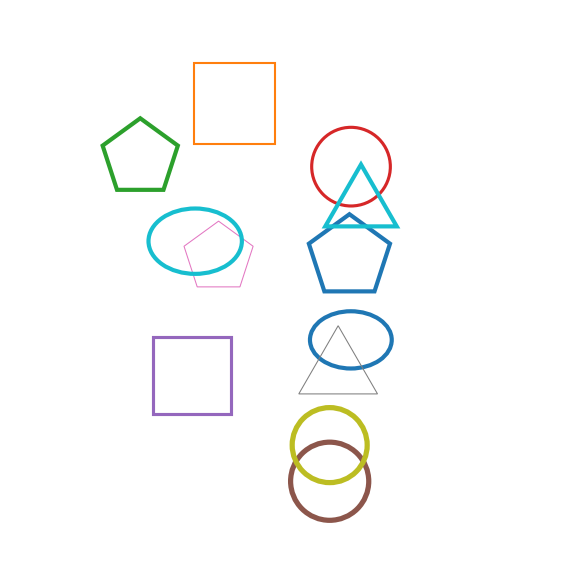[{"shape": "pentagon", "thickness": 2, "radius": 0.37, "center": [0.605, 0.554]}, {"shape": "oval", "thickness": 2, "radius": 0.35, "center": [0.608, 0.411]}, {"shape": "square", "thickness": 1, "radius": 0.35, "center": [0.407, 0.821]}, {"shape": "pentagon", "thickness": 2, "radius": 0.34, "center": [0.243, 0.726]}, {"shape": "circle", "thickness": 1.5, "radius": 0.34, "center": [0.608, 0.711]}, {"shape": "square", "thickness": 1.5, "radius": 0.34, "center": [0.333, 0.349]}, {"shape": "circle", "thickness": 2.5, "radius": 0.34, "center": [0.571, 0.166]}, {"shape": "pentagon", "thickness": 0.5, "radius": 0.31, "center": [0.378, 0.553]}, {"shape": "triangle", "thickness": 0.5, "radius": 0.39, "center": [0.586, 0.356]}, {"shape": "circle", "thickness": 2.5, "radius": 0.32, "center": [0.571, 0.228]}, {"shape": "triangle", "thickness": 2, "radius": 0.36, "center": [0.625, 0.643]}, {"shape": "oval", "thickness": 2, "radius": 0.4, "center": [0.338, 0.581]}]